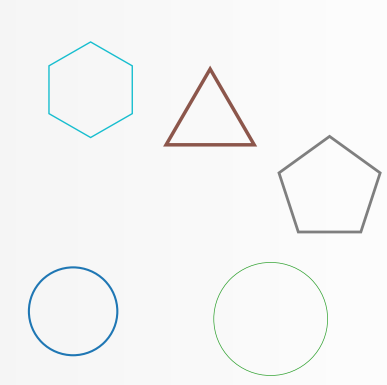[{"shape": "circle", "thickness": 1.5, "radius": 0.57, "center": [0.189, 0.191]}, {"shape": "circle", "thickness": 0.5, "radius": 0.73, "center": [0.699, 0.172]}, {"shape": "triangle", "thickness": 2.5, "radius": 0.66, "center": [0.542, 0.69]}, {"shape": "pentagon", "thickness": 2, "radius": 0.69, "center": [0.851, 0.508]}, {"shape": "hexagon", "thickness": 1, "radius": 0.62, "center": [0.234, 0.767]}]